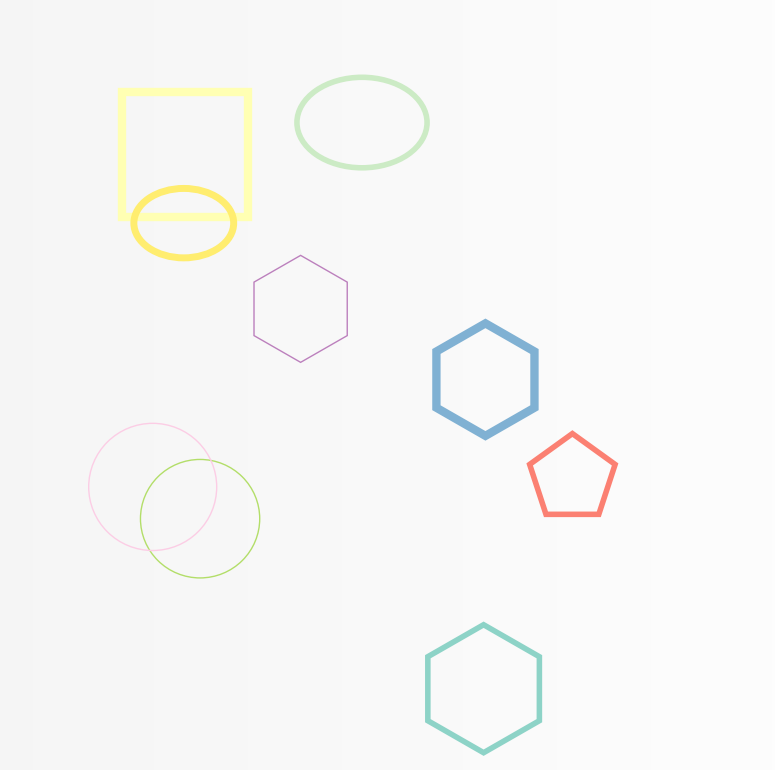[{"shape": "hexagon", "thickness": 2, "radius": 0.42, "center": [0.624, 0.106]}, {"shape": "square", "thickness": 3, "radius": 0.41, "center": [0.238, 0.8]}, {"shape": "pentagon", "thickness": 2, "radius": 0.29, "center": [0.739, 0.379]}, {"shape": "hexagon", "thickness": 3, "radius": 0.37, "center": [0.626, 0.507]}, {"shape": "circle", "thickness": 0.5, "radius": 0.38, "center": [0.258, 0.326]}, {"shape": "circle", "thickness": 0.5, "radius": 0.41, "center": [0.197, 0.368]}, {"shape": "hexagon", "thickness": 0.5, "radius": 0.35, "center": [0.388, 0.599]}, {"shape": "oval", "thickness": 2, "radius": 0.42, "center": [0.467, 0.841]}, {"shape": "oval", "thickness": 2.5, "radius": 0.32, "center": [0.237, 0.71]}]